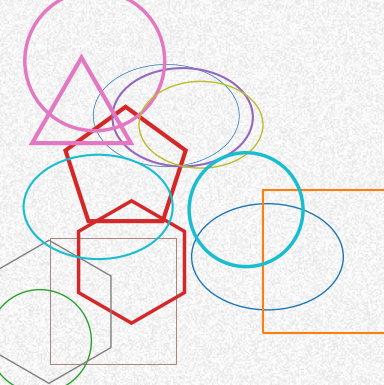[{"shape": "oval", "thickness": 0.5, "radius": 0.95, "center": [0.432, 0.7]}, {"shape": "oval", "thickness": 1, "radius": 0.99, "center": [0.695, 0.333]}, {"shape": "square", "thickness": 1.5, "radius": 0.93, "center": [0.869, 0.321]}, {"shape": "circle", "thickness": 1, "radius": 0.67, "center": [0.104, 0.114]}, {"shape": "pentagon", "thickness": 3, "radius": 0.82, "center": [0.326, 0.558]}, {"shape": "hexagon", "thickness": 2.5, "radius": 0.79, "center": [0.342, 0.32]}, {"shape": "oval", "thickness": 1.5, "radius": 0.91, "center": [0.474, 0.695]}, {"shape": "square", "thickness": 0.5, "radius": 0.82, "center": [0.294, 0.219]}, {"shape": "circle", "thickness": 2.5, "radius": 0.91, "center": [0.246, 0.842]}, {"shape": "triangle", "thickness": 3, "radius": 0.74, "center": [0.212, 0.702]}, {"shape": "hexagon", "thickness": 1, "radius": 0.93, "center": [0.127, 0.19]}, {"shape": "oval", "thickness": 1, "radius": 0.8, "center": [0.522, 0.676]}, {"shape": "circle", "thickness": 2.5, "radius": 0.74, "center": [0.639, 0.455]}, {"shape": "oval", "thickness": 1.5, "radius": 0.97, "center": [0.255, 0.463]}]